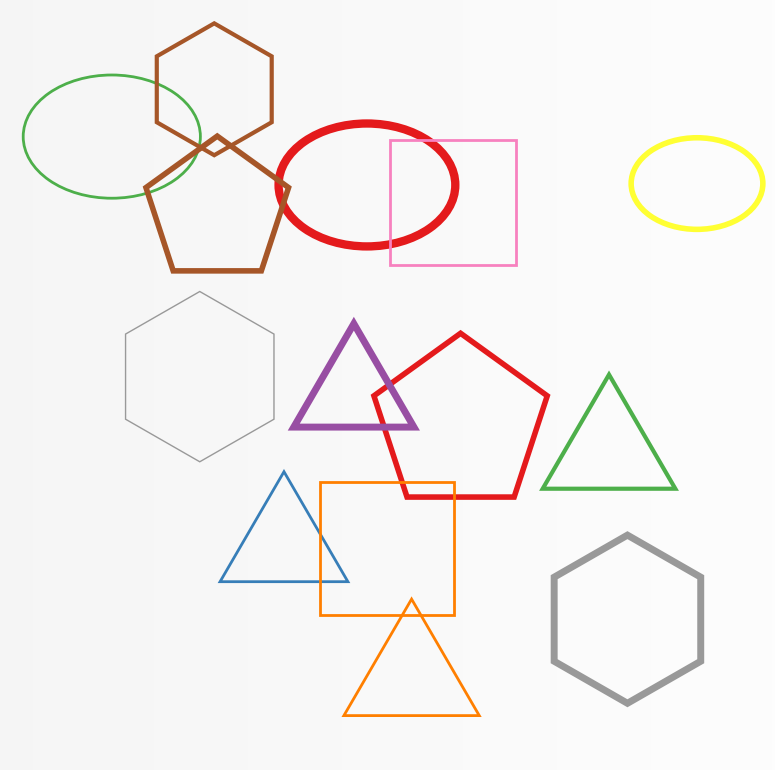[{"shape": "pentagon", "thickness": 2, "radius": 0.59, "center": [0.594, 0.45]}, {"shape": "oval", "thickness": 3, "radius": 0.57, "center": [0.473, 0.76]}, {"shape": "triangle", "thickness": 1, "radius": 0.48, "center": [0.366, 0.292]}, {"shape": "triangle", "thickness": 1.5, "radius": 0.49, "center": [0.786, 0.415]}, {"shape": "oval", "thickness": 1, "radius": 0.57, "center": [0.144, 0.823]}, {"shape": "triangle", "thickness": 2.5, "radius": 0.45, "center": [0.457, 0.49]}, {"shape": "square", "thickness": 1, "radius": 0.43, "center": [0.499, 0.287]}, {"shape": "triangle", "thickness": 1, "radius": 0.5, "center": [0.531, 0.121]}, {"shape": "oval", "thickness": 2, "radius": 0.42, "center": [0.899, 0.762]}, {"shape": "hexagon", "thickness": 1.5, "radius": 0.43, "center": [0.276, 0.884]}, {"shape": "pentagon", "thickness": 2, "radius": 0.48, "center": [0.28, 0.726]}, {"shape": "square", "thickness": 1, "radius": 0.41, "center": [0.585, 0.737]}, {"shape": "hexagon", "thickness": 0.5, "radius": 0.55, "center": [0.258, 0.511]}, {"shape": "hexagon", "thickness": 2.5, "radius": 0.55, "center": [0.81, 0.196]}]